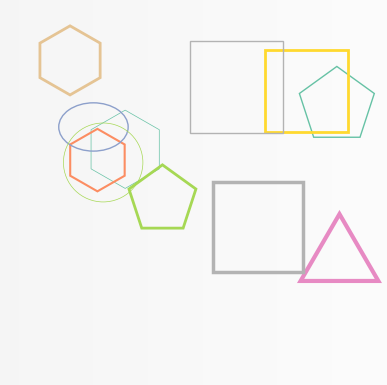[{"shape": "pentagon", "thickness": 1, "radius": 0.51, "center": [0.869, 0.726]}, {"shape": "hexagon", "thickness": 0.5, "radius": 0.51, "center": [0.323, 0.612]}, {"shape": "hexagon", "thickness": 1.5, "radius": 0.41, "center": [0.251, 0.584]}, {"shape": "oval", "thickness": 1, "radius": 0.45, "center": [0.241, 0.67]}, {"shape": "triangle", "thickness": 3, "radius": 0.58, "center": [0.876, 0.328]}, {"shape": "pentagon", "thickness": 2, "radius": 0.45, "center": [0.419, 0.481]}, {"shape": "circle", "thickness": 0.5, "radius": 0.51, "center": [0.266, 0.578]}, {"shape": "square", "thickness": 2, "radius": 0.53, "center": [0.791, 0.764]}, {"shape": "hexagon", "thickness": 2, "radius": 0.45, "center": [0.181, 0.843]}, {"shape": "square", "thickness": 2.5, "radius": 0.58, "center": [0.666, 0.41]}, {"shape": "square", "thickness": 1, "radius": 0.6, "center": [0.61, 0.774]}]